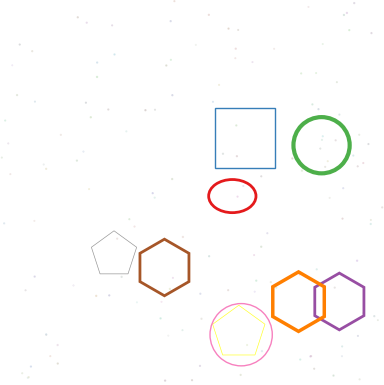[{"shape": "oval", "thickness": 2, "radius": 0.31, "center": [0.603, 0.491]}, {"shape": "square", "thickness": 1, "radius": 0.39, "center": [0.637, 0.642]}, {"shape": "circle", "thickness": 3, "radius": 0.37, "center": [0.835, 0.623]}, {"shape": "hexagon", "thickness": 2, "radius": 0.37, "center": [0.881, 0.217]}, {"shape": "hexagon", "thickness": 2.5, "radius": 0.39, "center": [0.775, 0.216]}, {"shape": "pentagon", "thickness": 0.5, "radius": 0.36, "center": [0.62, 0.136]}, {"shape": "hexagon", "thickness": 2, "radius": 0.37, "center": [0.427, 0.305]}, {"shape": "circle", "thickness": 1, "radius": 0.4, "center": [0.626, 0.131]}, {"shape": "pentagon", "thickness": 0.5, "radius": 0.31, "center": [0.296, 0.339]}]